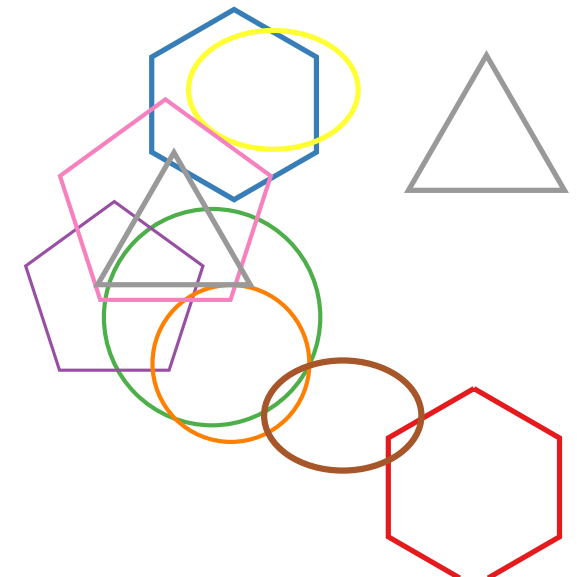[{"shape": "hexagon", "thickness": 2.5, "radius": 0.86, "center": [0.821, 0.155]}, {"shape": "hexagon", "thickness": 2.5, "radius": 0.82, "center": [0.405, 0.818]}, {"shape": "circle", "thickness": 2, "radius": 0.94, "center": [0.367, 0.45]}, {"shape": "pentagon", "thickness": 1.5, "radius": 0.81, "center": [0.198, 0.489]}, {"shape": "circle", "thickness": 2, "radius": 0.68, "center": [0.4, 0.37]}, {"shape": "oval", "thickness": 2.5, "radius": 0.73, "center": [0.473, 0.844]}, {"shape": "oval", "thickness": 3, "radius": 0.68, "center": [0.594, 0.28]}, {"shape": "pentagon", "thickness": 2, "radius": 0.96, "center": [0.286, 0.635]}, {"shape": "triangle", "thickness": 2.5, "radius": 0.78, "center": [0.842, 0.748]}, {"shape": "triangle", "thickness": 2.5, "radius": 0.76, "center": [0.301, 0.582]}]